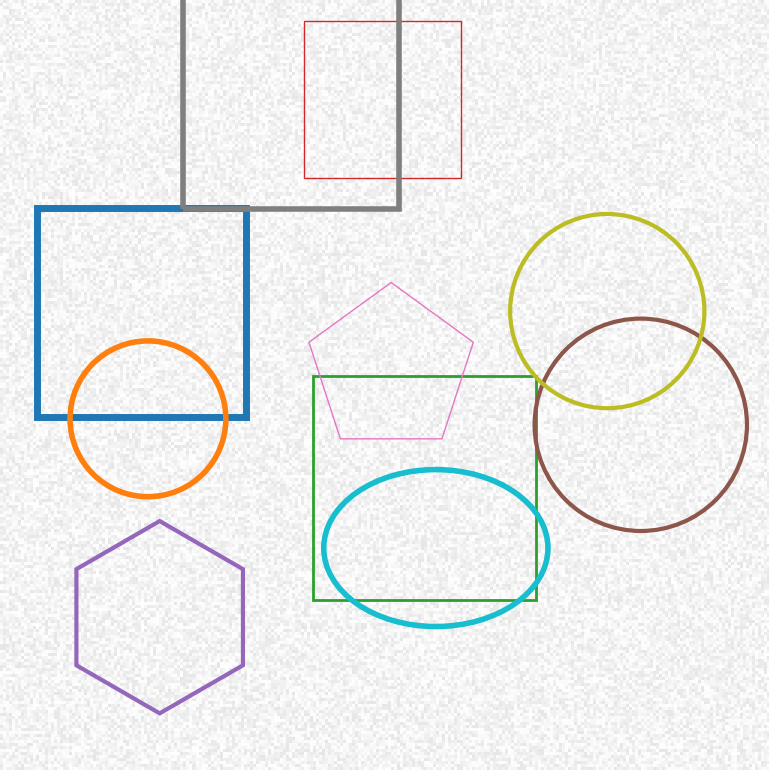[{"shape": "square", "thickness": 2.5, "radius": 0.68, "center": [0.184, 0.594]}, {"shape": "circle", "thickness": 2, "radius": 0.51, "center": [0.192, 0.456]}, {"shape": "square", "thickness": 1, "radius": 0.73, "center": [0.551, 0.367]}, {"shape": "square", "thickness": 0.5, "radius": 0.51, "center": [0.497, 0.87]}, {"shape": "hexagon", "thickness": 1.5, "radius": 0.62, "center": [0.207, 0.198]}, {"shape": "circle", "thickness": 1.5, "radius": 0.69, "center": [0.832, 0.448]}, {"shape": "pentagon", "thickness": 0.5, "radius": 0.56, "center": [0.508, 0.521]}, {"shape": "square", "thickness": 2, "radius": 0.7, "center": [0.377, 0.869]}, {"shape": "circle", "thickness": 1.5, "radius": 0.63, "center": [0.789, 0.596]}, {"shape": "oval", "thickness": 2, "radius": 0.73, "center": [0.566, 0.288]}]